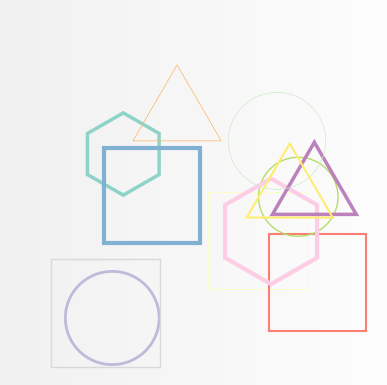[{"shape": "hexagon", "thickness": 2.5, "radius": 0.53, "center": [0.318, 0.6]}, {"shape": "square", "thickness": 0.5, "radius": 0.63, "center": [0.664, 0.375]}, {"shape": "circle", "thickness": 2, "radius": 0.61, "center": [0.29, 0.174]}, {"shape": "square", "thickness": 1.5, "radius": 0.63, "center": [0.819, 0.267]}, {"shape": "square", "thickness": 3, "radius": 0.62, "center": [0.392, 0.492]}, {"shape": "triangle", "thickness": 0.5, "radius": 0.66, "center": [0.457, 0.7]}, {"shape": "circle", "thickness": 1, "radius": 0.51, "center": [0.77, 0.489]}, {"shape": "hexagon", "thickness": 3, "radius": 0.69, "center": [0.7, 0.399]}, {"shape": "square", "thickness": 1, "radius": 0.7, "center": [0.272, 0.187]}, {"shape": "triangle", "thickness": 2.5, "radius": 0.62, "center": [0.811, 0.506]}, {"shape": "circle", "thickness": 0.5, "radius": 0.63, "center": [0.715, 0.634]}, {"shape": "triangle", "thickness": 1.5, "radius": 0.64, "center": [0.748, 0.499]}]